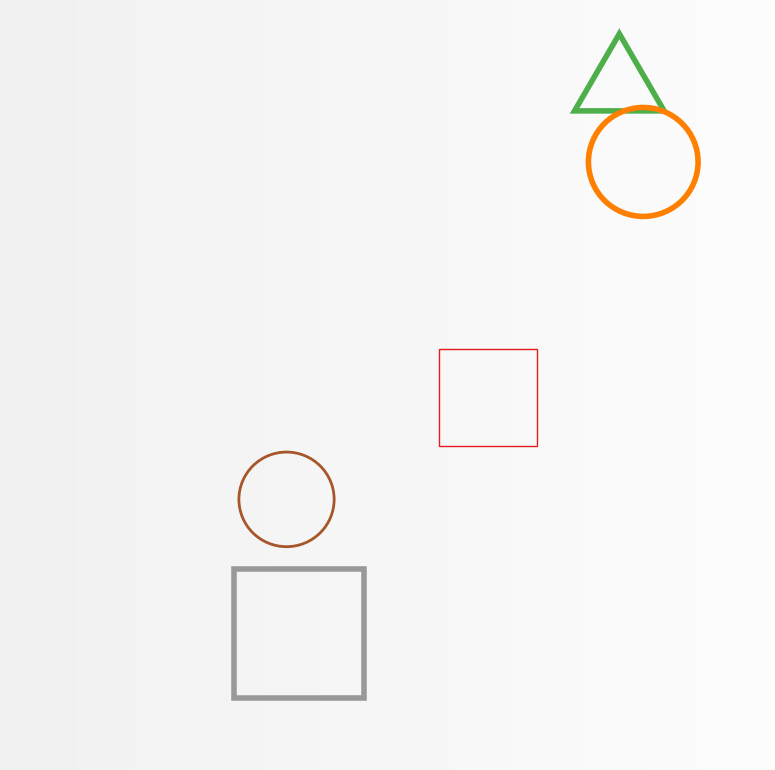[{"shape": "square", "thickness": 0.5, "radius": 0.32, "center": [0.63, 0.484]}, {"shape": "triangle", "thickness": 2, "radius": 0.33, "center": [0.799, 0.889]}, {"shape": "circle", "thickness": 2, "radius": 0.35, "center": [0.83, 0.79]}, {"shape": "circle", "thickness": 1, "radius": 0.31, "center": [0.37, 0.351]}, {"shape": "square", "thickness": 2, "radius": 0.42, "center": [0.386, 0.177]}]